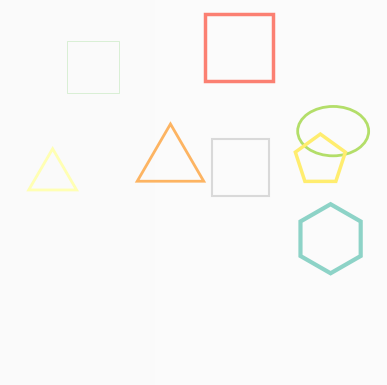[{"shape": "hexagon", "thickness": 3, "radius": 0.45, "center": [0.853, 0.38]}, {"shape": "triangle", "thickness": 2, "radius": 0.36, "center": [0.136, 0.542]}, {"shape": "square", "thickness": 2.5, "radius": 0.44, "center": [0.618, 0.877]}, {"shape": "triangle", "thickness": 2, "radius": 0.5, "center": [0.44, 0.579]}, {"shape": "oval", "thickness": 2, "radius": 0.46, "center": [0.86, 0.659]}, {"shape": "square", "thickness": 1.5, "radius": 0.37, "center": [0.621, 0.565]}, {"shape": "square", "thickness": 0.5, "radius": 0.34, "center": [0.24, 0.826]}, {"shape": "pentagon", "thickness": 2.5, "radius": 0.34, "center": [0.827, 0.584]}]